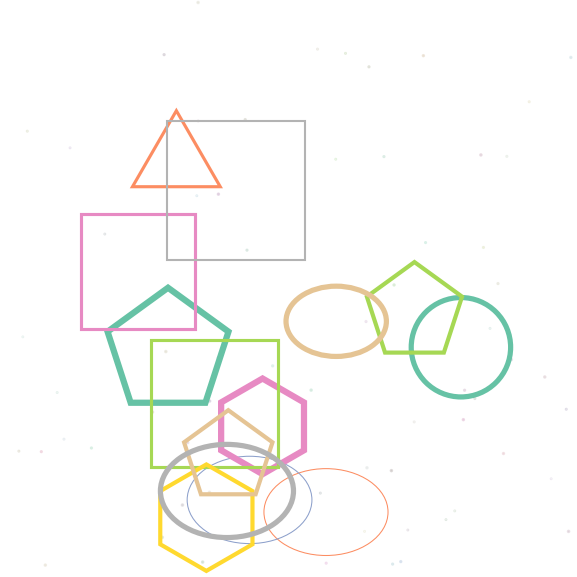[{"shape": "pentagon", "thickness": 3, "radius": 0.55, "center": [0.291, 0.391]}, {"shape": "circle", "thickness": 2.5, "radius": 0.43, "center": [0.798, 0.398]}, {"shape": "triangle", "thickness": 1.5, "radius": 0.44, "center": [0.305, 0.72]}, {"shape": "oval", "thickness": 0.5, "radius": 0.54, "center": [0.564, 0.112]}, {"shape": "oval", "thickness": 0.5, "radius": 0.54, "center": [0.432, 0.133]}, {"shape": "square", "thickness": 1.5, "radius": 0.49, "center": [0.239, 0.529]}, {"shape": "hexagon", "thickness": 3, "radius": 0.41, "center": [0.455, 0.261]}, {"shape": "square", "thickness": 1.5, "radius": 0.55, "center": [0.372, 0.3]}, {"shape": "pentagon", "thickness": 2, "radius": 0.43, "center": [0.718, 0.459]}, {"shape": "hexagon", "thickness": 2, "radius": 0.46, "center": [0.357, 0.103]}, {"shape": "oval", "thickness": 2.5, "radius": 0.43, "center": [0.582, 0.443]}, {"shape": "pentagon", "thickness": 2, "radius": 0.4, "center": [0.395, 0.208]}, {"shape": "square", "thickness": 1, "radius": 0.6, "center": [0.409, 0.669]}, {"shape": "oval", "thickness": 2.5, "radius": 0.58, "center": [0.393, 0.149]}]